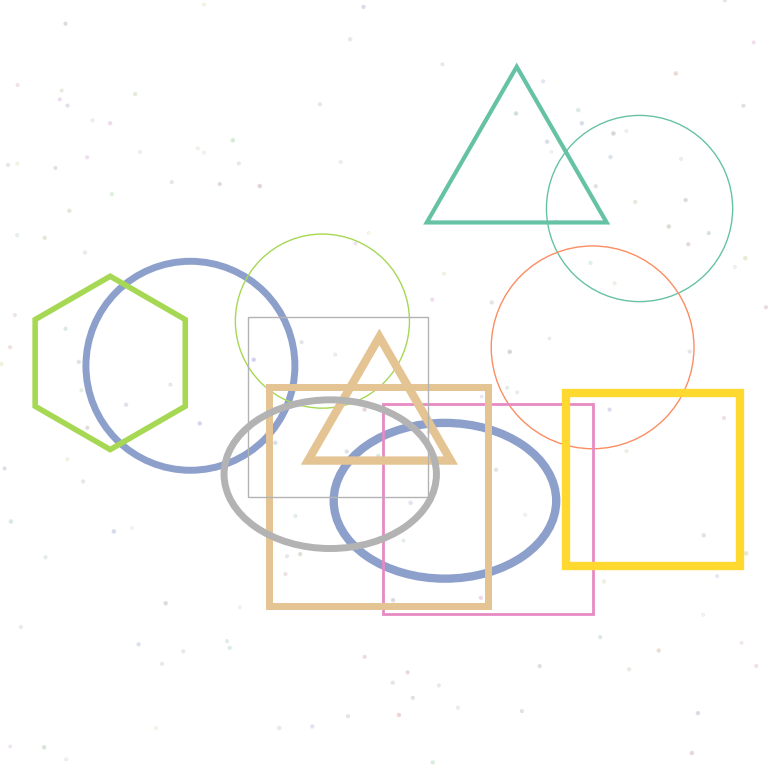[{"shape": "triangle", "thickness": 1.5, "radius": 0.67, "center": [0.671, 0.778]}, {"shape": "circle", "thickness": 0.5, "radius": 0.6, "center": [0.831, 0.729]}, {"shape": "circle", "thickness": 0.5, "radius": 0.66, "center": [0.77, 0.549]}, {"shape": "circle", "thickness": 2.5, "radius": 0.68, "center": [0.247, 0.525]}, {"shape": "oval", "thickness": 3, "radius": 0.72, "center": [0.578, 0.35]}, {"shape": "square", "thickness": 1, "radius": 0.68, "center": [0.634, 0.339]}, {"shape": "hexagon", "thickness": 2, "radius": 0.56, "center": [0.143, 0.529]}, {"shape": "circle", "thickness": 0.5, "radius": 0.57, "center": [0.419, 0.583]}, {"shape": "square", "thickness": 3, "radius": 0.56, "center": [0.848, 0.378]}, {"shape": "triangle", "thickness": 3, "radius": 0.54, "center": [0.493, 0.455]}, {"shape": "square", "thickness": 2.5, "radius": 0.71, "center": [0.491, 0.355]}, {"shape": "square", "thickness": 0.5, "radius": 0.59, "center": [0.439, 0.472]}, {"shape": "oval", "thickness": 2.5, "radius": 0.69, "center": [0.429, 0.384]}]